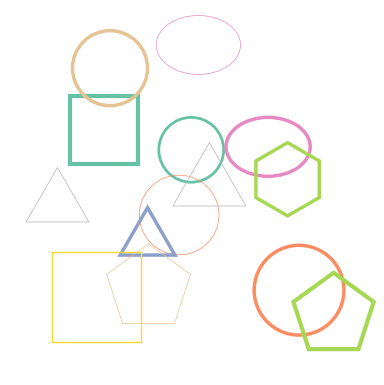[{"shape": "square", "thickness": 3, "radius": 0.44, "center": [0.269, 0.663]}, {"shape": "circle", "thickness": 2, "radius": 0.42, "center": [0.497, 0.611]}, {"shape": "circle", "thickness": 0.5, "radius": 0.52, "center": [0.465, 0.442]}, {"shape": "circle", "thickness": 2.5, "radius": 0.58, "center": [0.777, 0.246]}, {"shape": "triangle", "thickness": 2.5, "radius": 0.41, "center": [0.383, 0.378]}, {"shape": "oval", "thickness": 0.5, "radius": 0.55, "center": [0.515, 0.883]}, {"shape": "oval", "thickness": 2.5, "radius": 0.55, "center": [0.696, 0.619]}, {"shape": "hexagon", "thickness": 2.5, "radius": 0.48, "center": [0.747, 0.534]}, {"shape": "pentagon", "thickness": 3, "radius": 0.55, "center": [0.866, 0.182]}, {"shape": "square", "thickness": 1, "radius": 0.58, "center": [0.25, 0.228]}, {"shape": "pentagon", "thickness": 0.5, "radius": 0.57, "center": [0.386, 0.252]}, {"shape": "circle", "thickness": 2.5, "radius": 0.49, "center": [0.286, 0.823]}, {"shape": "triangle", "thickness": 0.5, "radius": 0.47, "center": [0.149, 0.471]}, {"shape": "triangle", "thickness": 0.5, "radius": 0.55, "center": [0.544, 0.52]}]